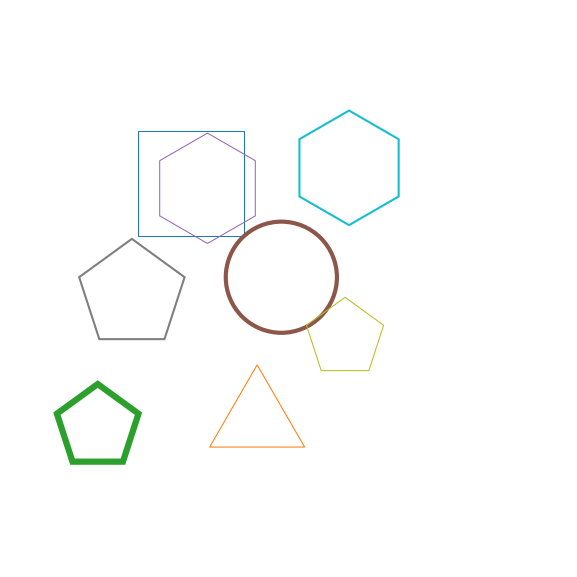[{"shape": "square", "thickness": 0.5, "radius": 0.46, "center": [0.331, 0.681]}, {"shape": "triangle", "thickness": 0.5, "radius": 0.47, "center": [0.445, 0.272]}, {"shape": "pentagon", "thickness": 3, "radius": 0.37, "center": [0.169, 0.26]}, {"shape": "hexagon", "thickness": 0.5, "radius": 0.48, "center": [0.359, 0.673]}, {"shape": "circle", "thickness": 2, "radius": 0.48, "center": [0.487, 0.519]}, {"shape": "pentagon", "thickness": 1, "radius": 0.48, "center": [0.228, 0.49]}, {"shape": "pentagon", "thickness": 0.5, "radius": 0.35, "center": [0.597, 0.414]}, {"shape": "hexagon", "thickness": 1, "radius": 0.5, "center": [0.604, 0.709]}]